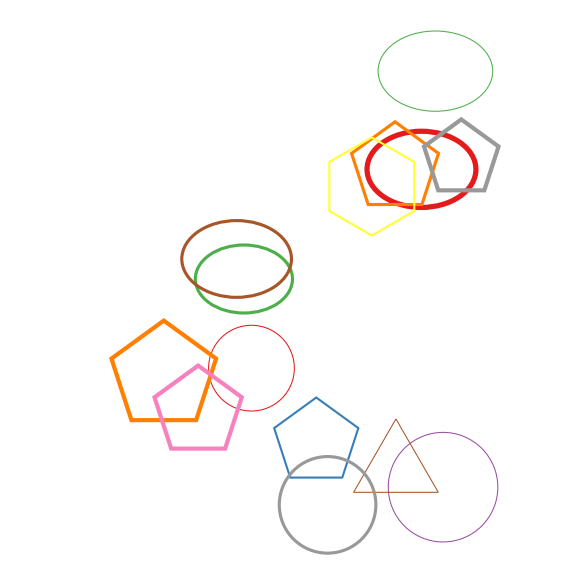[{"shape": "oval", "thickness": 2.5, "radius": 0.47, "center": [0.73, 0.706]}, {"shape": "circle", "thickness": 0.5, "radius": 0.37, "center": [0.435, 0.362]}, {"shape": "pentagon", "thickness": 1, "radius": 0.38, "center": [0.548, 0.234]}, {"shape": "oval", "thickness": 1.5, "radius": 0.42, "center": [0.422, 0.516]}, {"shape": "oval", "thickness": 0.5, "radius": 0.5, "center": [0.754, 0.876]}, {"shape": "circle", "thickness": 0.5, "radius": 0.47, "center": [0.767, 0.156]}, {"shape": "pentagon", "thickness": 1.5, "radius": 0.4, "center": [0.684, 0.709]}, {"shape": "pentagon", "thickness": 2, "radius": 0.48, "center": [0.284, 0.349]}, {"shape": "hexagon", "thickness": 1, "radius": 0.42, "center": [0.644, 0.676]}, {"shape": "triangle", "thickness": 0.5, "radius": 0.42, "center": [0.686, 0.189]}, {"shape": "oval", "thickness": 1.5, "radius": 0.47, "center": [0.41, 0.551]}, {"shape": "pentagon", "thickness": 2, "radius": 0.4, "center": [0.343, 0.287]}, {"shape": "pentagon", "thickness": 2, "radius": 0.34, "center": [0.799, 0.724]}, {"shape": "circle", "thickness": 1.5, "radius": 0.42, "center": [0.567, 0.125]}]